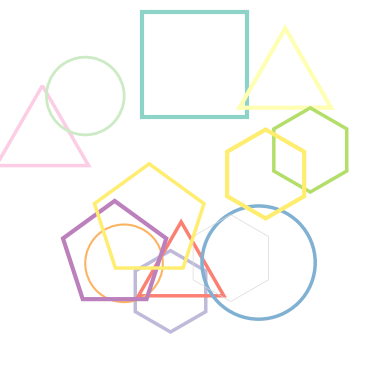[{"shape": "square", "thickness": 3, "radius": 0.68, "center": [0.504, 0.833]}, {"shape": "triangle", "thickness": 3, "radius": 0.69, "center": [0.741, 0.789]}, {"shape": "hexagon", "thickness": 2.5, "radius": 0.53, "center": [0.443, 0.243]}, {"shape": "triangle", "thickness": 2.5, "radius": 0.64, "center": [0.471, 0.296]}, {"shape": "circle", "thickness": 2.5, "radius": 0.74, "center": [0.672, 0.318]}, {"shape": "circle", "thickness": 1.5, "radius": 0.5, "center": [0.322, 0.316]}, {"shape": "hexagon", "thickness": 2.5, "radius": 0.55, "center": [0.806, 0.61]}, {"shape": "triangle", "thickness": 2.5, "radius": 0.69, "center": [0.11, 0.639]}, {"shape": "hexagon", "thickness": 0.5, "radius": 0.56, "center": [0.599, 0.33]}, {"shape": "pentagon", "thickness": 3, "radius": 0.71, "center": [0.298, 0.337]}, {"shape": "circle", "thickness": 2, "radius": 0.5, "center": [0.221, 0.751]}, {"shape": "pentagon", "thickness": 2.5, "radius": 0.75, "center": [0.388, 0.425]}, {"shape": "hexagon", "thickness": 3, "radius": 0.58, "center": [0.69, 0.548]}]